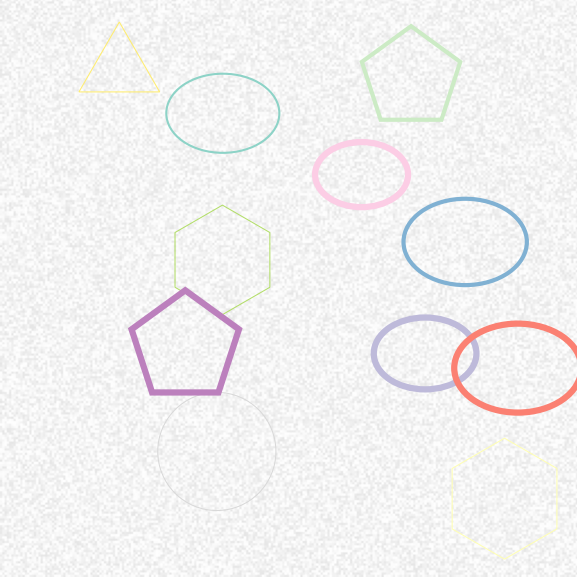[{"shape": "oval", "thickness": 1, "radius": 0.49, "center": [0.386, 0.803]}, {"shape": "hexagon", "thickness": 0.5, "radius": 0.52, "center": [0.874, 0.136]}, {"shape": "oval", "thickness": 3, "radius": 0.44, "center": [0.736, 0.387]}, {"shape": "oval", "thickness": 3, "radius": 0.55, "center": [0.897, 0.362]}, {"shape": "oval", "thickness": 2, "radius": 0.53, "center": [0.806, 0.58]}, {"shape": "hexagon", "thickness": 0.5, "radius": 0.47, "center": [0.385, 0.549]}, {"shape": "oval", "thickness": 3, "radius": 0.4, "center": [0.626, 0.697]}, {"shape": "circle", "thickness": 0.5, "radius": 0.51, "center": [0.375, 0.217]}, {"shape": "pentagon", "thickness": 3, "radius": 0.49, "center": [0.321, 0.399]}, {"shape": "pentagon", "thickness": 2, "radius": 0.45, "center": [0.712, 0.864]}, {"shape": "triangle", "thickness": 0.5, "radius": 0.4, "center": [0.207, 0.88]}]